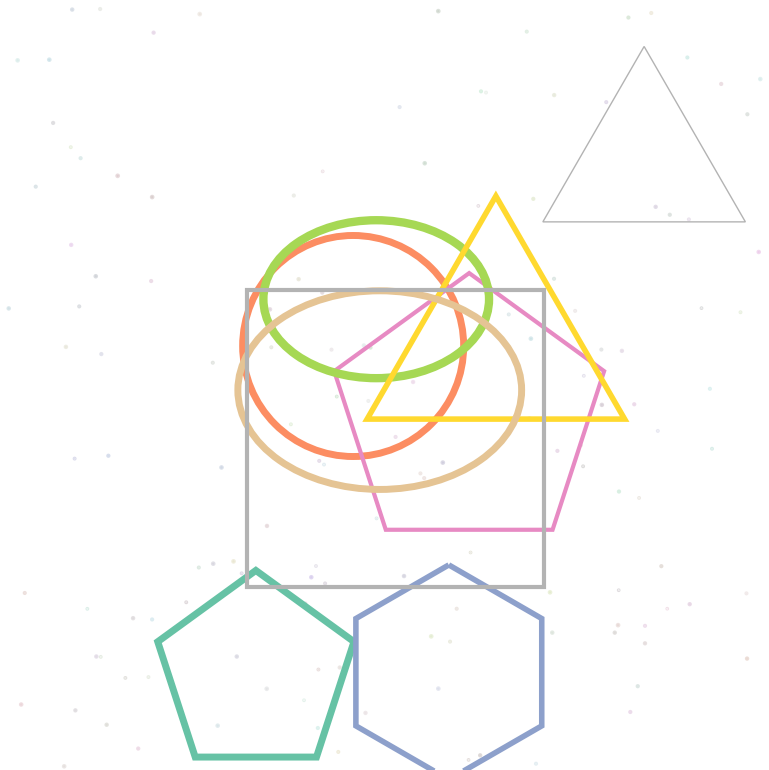[{"shape": "pentagon", "thickness": 2.5, "radius": 0.67, "center": [0.332, 0.125]}, {"shape": "circle", "thickness": 2.5, "radius": 0.72, "center": [0.459, 0.551]}, {"shape": "hexagon", "thickness": 2, "radius": 0.7, "center": [0.583, 0.127]}, {"shape": "pentagon", "thickness": 1.5, "radius": 0.92, "center": [0.609, 0.461]}, {"shape": "oval", "thickness": 3, "radius": 0.73, "center": [0.489, 0.611]}, {"shape": "triangle", "thickness": 2, "radius": 0.97, "center": [0.644, 0.552]}, {"shape": "oval", "thickness": 2.5, "radius": 0.92, "center": [0.493, 0.493]}, {"shape": "square", "thickness": 1.5, "radius": 0.97, "center": [0.514, 0.43]}, {"shape": "triangle", "thickness": 0.5, "radius": 0.76, "center": [0.837, 0.788]}]